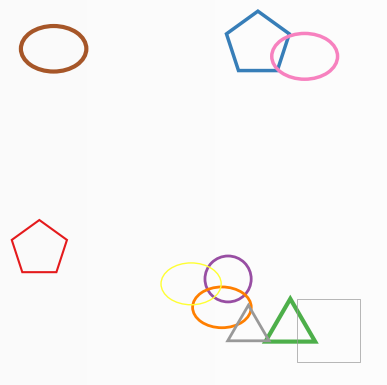[{"shape": "pentagon", "thickness": 1.5, "radius": 0.37, "center": [0.102, 0.354]}, {"shape": "pentagon", "thickness": 2.5, "radius": 0.43, "center": [0.666, 0.886]}, {"shape": "triangle", "thickness": 3, "radius": 0.37, "center": [0.749, 0.15]}, {"shape": "circle", "thickness": 2, "radius": 0.3, "center": [0.589, 0.275]}, {"shape": "oval", "thickness": 2, "radius": 0.38, "center": [0.573, 0.202]}, {"shape": "oval", "thickness": 1, "radius": 0.39, "center": [0.493, 0.263]}, {"shape": "oval", "thickness": 3, "radius": 0.42, "center": [0.138, 0.873]}, {"shape": "oval", "thickness": 2.5, "radius": 0.42, "center": [0.786, 0.854]}, {"shape": "square", "thickness": 0.5, "radius": 0.4, "center": [0.848, 0.141]}, {"shape": "triangle", "thickness": 2, "radius": 0.31, "center": [0.641, 0.146]}]